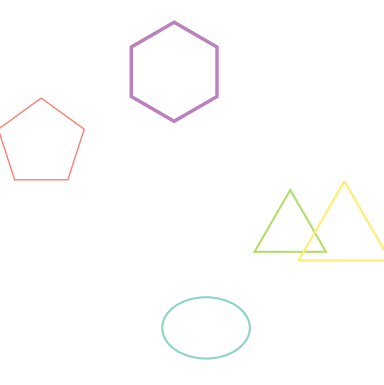[{"shape": "oval", "thickness": 1.5, "radius": 0.57, "center": [0.535, 0.148]}, {"shape": "pentagon", "thickness": 1, "radius": 0.59, "center": [0.107, 0.628]}, {"shape": "triangle", "thickness": 1.5, "radius": 0.54, "center": [0.754, 0.399]}, {"shape": "hexagon", "thickness": 2.5, "radius": 0.64, "center": [0.452, 0.814]}, {"shape": "triangle", "thickness": 1.5, "radius": 0.69, "center": [0.895, 0.392]}]